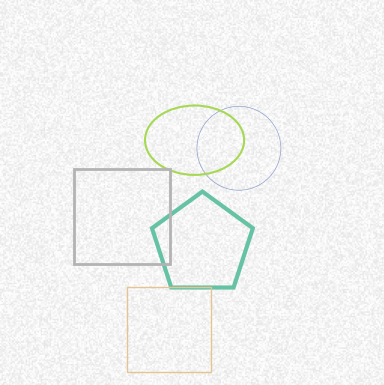[{"shape": "pentagon", "thickness": 3, "radius": 0.69, "center": [0.526, 0.365]}, {"shape": "circle", "thickness": 0.5, "radius": 0.54, "center": [0.62, 0.615]}, {"shape": "oval", "thickness": 1.5, "radius": 0.64, "center": [0.505, 0.636]}, {"shape": "square", "thickness": 1, "radius": 0.55, "center": [0.439, 0.145]}, {"shape": "square", "thickness": 2, "radius": 0.62, "center": [0.317, 0.438]}]